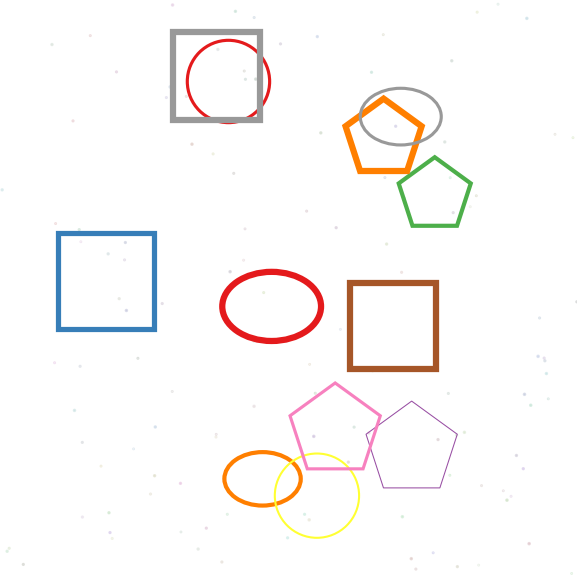[{"shape": "oval", "thickness": 3, "radius": 0.43, "center": [0.47, 0.469]}, {"shape": "circle", "thickness": 1.5, "radius": 0.36, "center": [0.396, 0.858]}, {"shape": "square", "thickness": 2.5, "radius": 0.42, "center": [0.183, 0.513]}, {"shape": "pentagon", "thickness": 2, "radius": 0.33, "center": [0.753, 0.661]}, {"shape": "pentagon", "thickness": 0.5, "radius": 0.42, "center": [0.713, 0.222]}, {"shape": "pentagon", "thickness": 3, "radius": 0.35, "center": [0.664, 0.759]}, {"shape": "oval", "thickness": 2, "radius": 0.33, "center": [0.455, 0.17]}, {"shape": "circle", "thickness": 1, "radius": 0.36, "center": [0.549, 0.141]}, {"shape": "square", "thickness": 3, "radius": 0.37, "center": [0.681, 0.435]}, {"shape": "pentagon", "thickness": 1.5, "radius": 0.41, "center": [0.58, 0.254]}, {"shape": "square", "thickness": 3, "radius": 0.38, "center": [0.375, 0.867]}, {"shape": "oval", "thickness": 1.5, "radius": 0.35, "center": [0.694, 0.797]}]